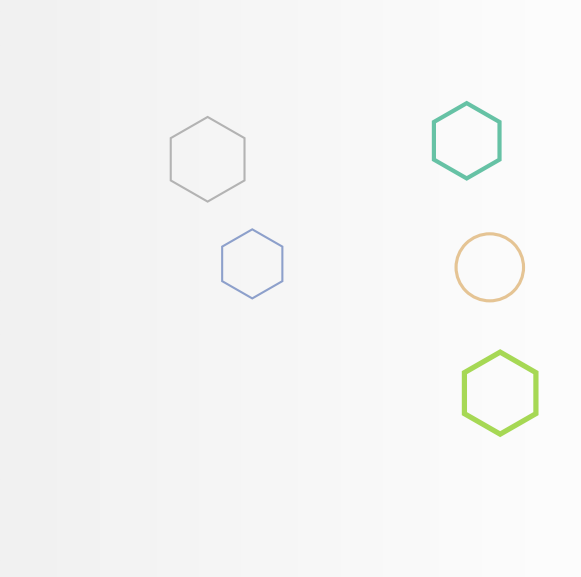[{"shape": "hexagon", "thickness": 2, "radius": 0.33, "center": [0.803, 0.755]}, {"shape": "hexagon", "thickness": 1, "radius": 0.3, "center": [0.434, 0.542]}, {"shape": "hexagon", "thickness": 2.5, "radius": 0.36, "center": [0.861, 0.318]}, {"shape": "circle", "thickness": 1.5, "radius": 0.29, "center": [0.843, 0.536]}, {"shape": "hexagon", "thickness": 1, "radius": 0.37, "center": [0.357, 0.723]}]